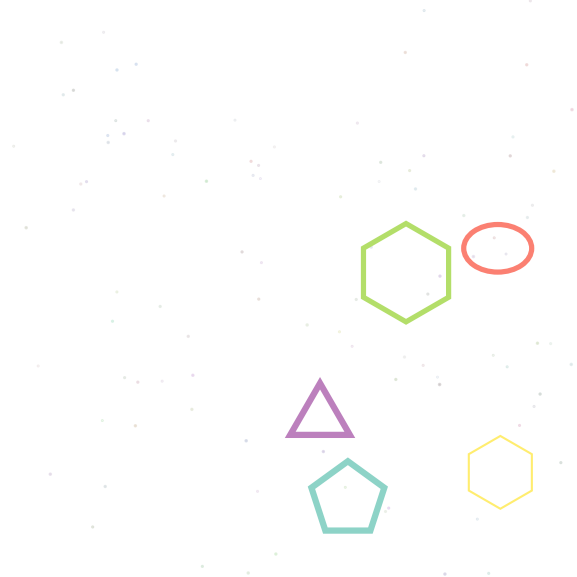[{"shape": "pentagon", "thickness": 3, "radius": 0.33, "center": [0.602, 0.134]}, {"shape": "oval", "thickness": 2.5, "radius": 0.29, "center": [0.862, 0.569]}, {"shape": "hexagon", "thickness": 2.5, "radius": 0.43, "center": [0.703, 0.527]}, {"shape": "triangle", "thickness": 3, "radius": 0.3, "center": [0.554, 0.276]}, {"shape": "hexagon", "thickness": 1, "radius": 0.32, "center": [0.866, 0.181]}]